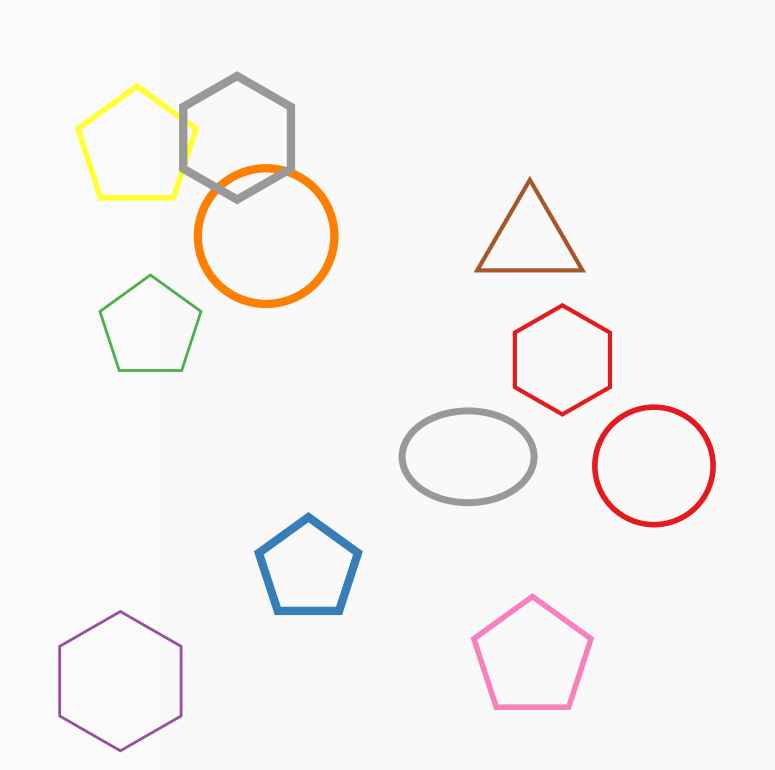[{"shape": "circle", "thickness": 2, "radius": 0.38, "center": [0.844, 0.395]}, {"shape": "hexagon", "thickness": 1.5, "radius": 0.35, "center": [0.726, 0.533]}, {"shape": "pentagon", "thickness": 3, "radius": 0.34, "center": [0.398, 0.261]}, {"shape": "pentagon", "thickness": 1, "radius": 0.34, "center": [0.194, 0.574]}, {"shape": "hexagon", "thickness": 1, "radius": 0.45, "center": [0.155, 0.115]}, {"shape": "circle", "thickness": 3, "radius": 0.44, "center": [0.343, 0.693]}, {"shape": "pentagon", "thickness": 2, "radius": 0.4, "center": [0.177, 0.808]}, {"shape": "triangle", "thickness": 1.5, "radius": 0.39, "center": [0.684, 0.688]}, {"shape": "pentagon", "thickness": 2, "radius": 0.4, "center": [0.687, 0.146]}, {"shape": "oval", "thickness": 2.5, "radius": 0.43, "center": [0.604, 0.407]}, {"shape": "hexagon", "thickness": 3, "radius": 0.4, "center": [0.306, 0.821]}]